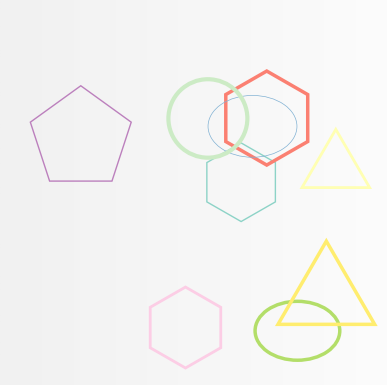[{"shape": "hexagon", "thickness": 1, "radius": 0.51, "center": [0.622, 0.527]}, {"shape": "triangle", "thickness": 2, "radius": 0.5, "center": [0.867, 0.563]}, {"shape": "hexagon", "thickness": 2.5, "radius": 0.61, "center": [0.688, 0.693]}, {"shape": "oval", "thickness": 0.5, "radius": 0.57, "center": [0.652, 0.672]}, {"shape": "oval", "thickness": 2.5, "radius": 0.55, "center": [0.768, 0.141]}, {"shape": "hexagon", "thickness": 2, "radius": 0.53, "center": [0.479, 0.149]}, {"shape": "pentagon", "thickness": 1, "radius": 0.68, "center": [0.208, 0.64]}, {"shape": "circle", "thickness": 3, "radius": 0.51, "center": [0.536, 0.692]}, {"shape": "triangle", "thickness": 2.5, "radius": 0.72, "center": [0.842, 0.23]}]